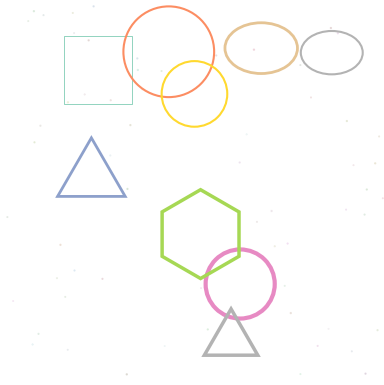[{"shape": "square", "thickness": 0.5, "radius": 0.44, "center": [0.256, 0.817]}, {"shape": "circle", "thickness": 1.5, "radius": 0.59, "center": [0.438, 0.866]}, {"shape": "triangle", "thickness": 2, "radius": 0.51, "center": [0.237, 0.541]}, {"shape": "circle", "thickness": 3, "radius": 0.45, "center": [0.624, 0.262]}, {"shape": "hexagon", "thickness": 2.5, "radius": 0.58, "center": [0.521, 0.392]}, {"shape": "circle", "thickness": 1.5, "radius": 0.43, "center": [0.505, 0.756]}, {"shape": "oval", "thickness": 2, "radius": 0.47, "center": [0.678, 0.875]}, {"shape": "triangle", "thickness": 2.5, "radius": 0.4, "center": [0.6, 0.117]}, {"shape": "oval", "thickness": 1.5, "radius": 0.4, "center": [0.862, 0.863]}]